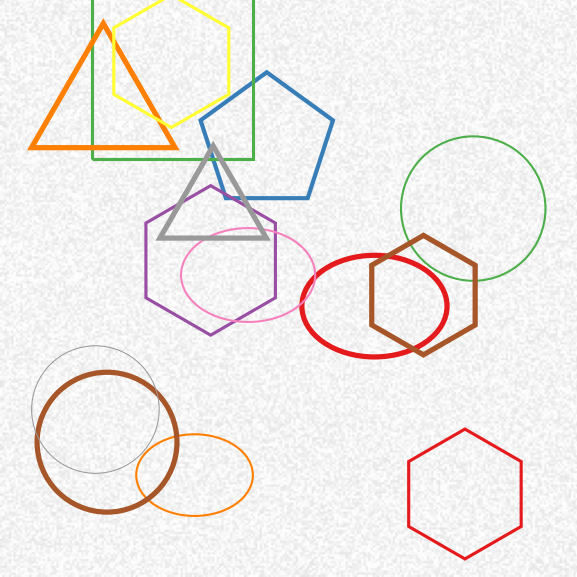[{"shape": "hexagon", "thickness": 1.5, "radius": 0.56, "center": [0.805, 0.144]}, {"shape": "oval", "thickness": 2.5, "radius": 0.63, "center": [0.648, 0.469]}, {"shape": "pentagon", "thickness": 2, "radius": 0.6, "center": [0.462, 0.753]}, {"shape": "circle", "thickness": 1, "radius": 0.63, "center": [0.819, 0.638]}, {"shape": "square", "thickness": 1.5, "radius": 0.7, "center": [0.299, 0.864]}, {"shape": "hexagon", "thickness": 1.5, "radius": 0.65, "center": [0.365, 0.548]}, {"shape": "triangle", "thickness": 2.5, "radius": 0.72, "center": [0.179, 0.815]}, {"shape": "oval", "thickness": 1, "radius": 0.5, "center": [0.337, 0.176]}, {"shape": "hexagon", "thickness": 1.5, "radius": 0.57, "center": [0.297, 0.893]}, {"shape": "circle", "thickness": 2.5, "radius": 0.61, "center": [0.185, 0.233]}, {"shape": "hexagon", "thickness": 2.5, "radius": 0.52, "center": [0.733, 0.488]}, {"shape": "oval", "thickness": 1, "radius": 0.58, "center": [0.43, 0.523]}, {"shape": "circle", "thickness": 0.5, "radius": 0.55, "center": [0.165, 0.29]}, {"shape": "triangle", "thickness": 2.5, "radius": 0.53, "center": [0.369, 0.64]}]